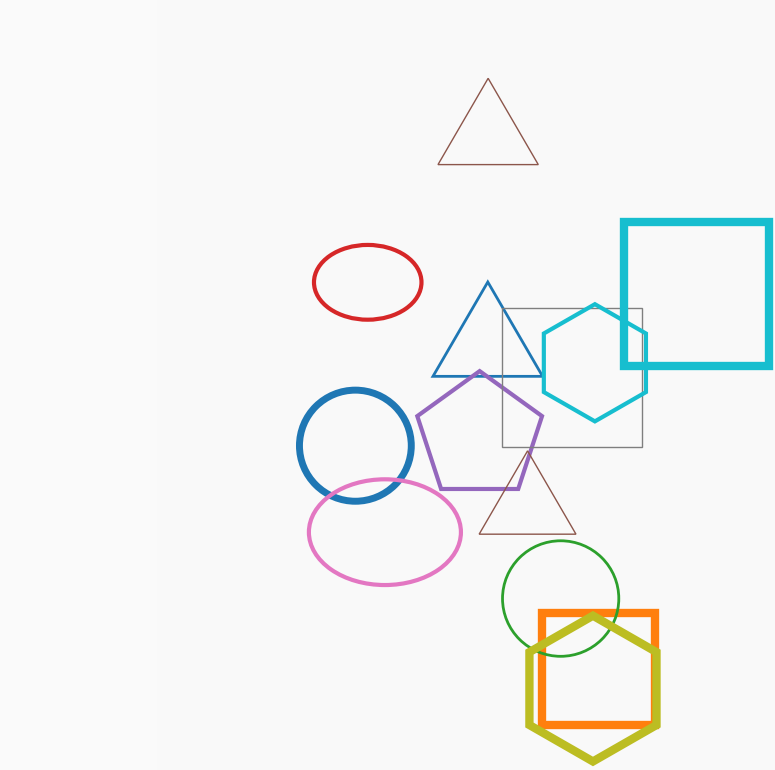[{"shape": "circle", "thickness": 2.5, "radius": 0.36, "center": [0.459, 0.421]}, {"shape": "triangle", "thickness": 1, "radius": 0.41, "center": [0.629, 0.552]}, {"shape": "square", "thickness": 3, "radius": 0.36, "center": [0.773, 0.131]}, {"shape": "circle", "thickness": 1, "radius": 0.38, "center": [0.723, 0.223]}, {"shape": "oval", "thickness": 1.5, "radius": 0.35, "center": [0.474, 0.633]}, {"shape": "pentagon", "thickness": 1.5, "radius": 0.42, "center": [0.619, 0.433]}, {"shape": "triangle", "thickness": 0.5, "radius": 0.37, "center": [0.63, 0.824]}, {"shape": "triangle", "thickness": 0.5, "radius": 0.36, "center": [0.681, 0.342]}, {"shape": "oval", "thickness": 1.5, "radius": 0.49, "center": [0.497, 0.309]}, {"shape": "square", "thickness": 0.5, "radius": 0.45, "center": [0.738, 0.51]}, {"shape": "hexagon", "thickness": 3, "radius": 0.47, "center": [0.765, 0.106]}, {"shape": "hexagon", "thickness": 1.5, "radius": 0.38, "center": [0.768, 0.529]}, {"shape": "square", "thickness": 3, "radius": 0.47, "center": [0.898, 0.618]}]